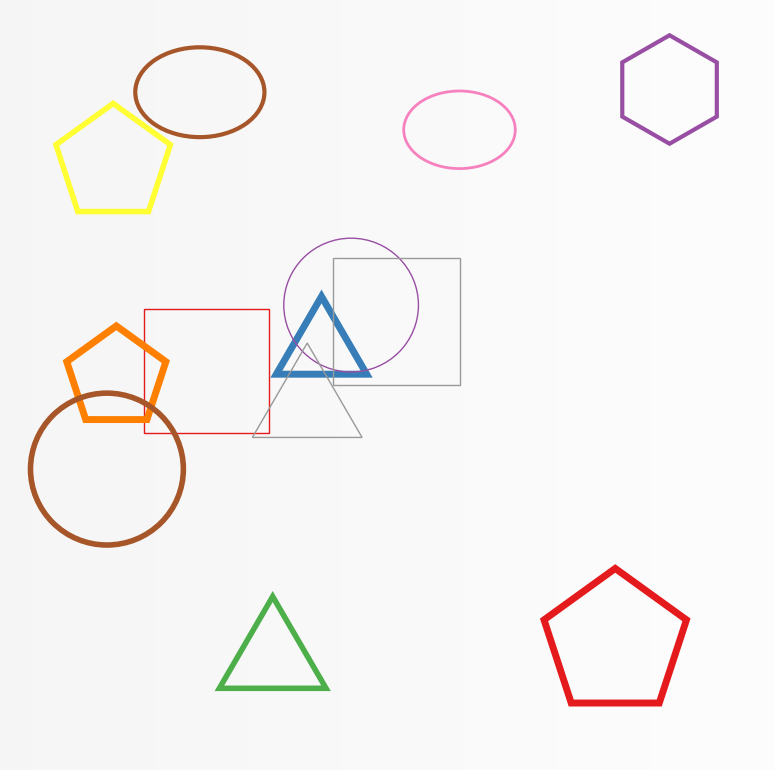[{"shape": "pentagon", "thickness": 2.5, "radius": 0.48, "center": [0.794, 0.165]}, {"shape": "square", "thickness": 0.5, "radius": 0.4, "center": [0.267, 0.518]}, {"shape": "triangle", "thickness": 2.5, "radius": 0.34, "center": [0.415, 0.548]}, {"shape": "triangle", "thickness": 2, "radius": 0.4, "center": [0.352, 0.146]}, {"shape": "hexagon", "thickness": 1.5, "radius": 0.35, "center": [0.864, 0.884]}, {"shape": "circle", "thickness": 0.5, "radius": 0.43, "center": [0.453, 0.604]}, {"shape": "pentagon", "thickness": 2.5, "radius": 0.34, "center": [0.15, 0.51]}, {"shape": "pentagon", "thickness": 2, "radius": 0.39, "center": [0.146, 0.788]}, {"shape": "circle", "thickness": 2, "radius": 0.49, "center": [0.138, 0.391]}, {"shape": "oval", "thickness": 1.5, "radius": 0.42, "center": [0.258, 0.88]}, {"shape": "oval", "thickness": 1, "radius": 0.36, "center": [0.593, 0.831]}, {"shape": "square", "thickness": 0.5, "radius": 0.41, "center": [0.512, 0.582]}, {"shape": "triangle", "thickness": 0.5, "radius": 0.41, "center": [0.396, 0.473]}]